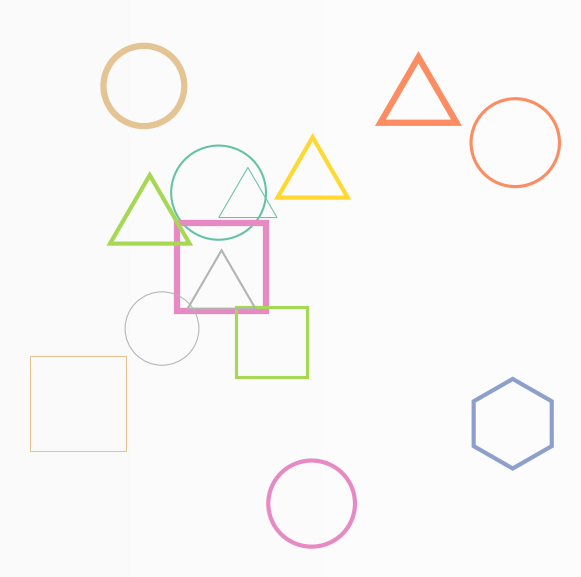[{"shape": "triangle", "thickness": 0.5, "radius": 0.29, "center": [0.426, 0.651]}, {"shape": "circle", "thickness": 1, "radius": 0.41, "center": [0.376, 0.666]}, {"shape": "circle", "thickness": 1.5, "radius": 0.38, "center": [0.886, 0.752]}, {"shape": "triangle", "thickness": 3, "radius": 0.38, "center": [0.72, 0.824]}, {"shape": "hexagon", "thickness": 2, "radius": 0.39, "center": [0.882, 0.265]}, {"shape": "square", "thickness": 3, "radius": 0.38, "center": [0.381, 0.537]}, {"shape": "circle", "thickness": 2, "radius": 0.37, "center": [0.536, 0.127]}, {"shape": "square", "thickness": 1.5, "radius": 0.31, "center": [0.467, 0.407]}, {"shape": "triangle", "thickness": 2, "radius": 0.4, "center": [0.258, 0.617]}, {"shape": "triangle", "thickness": 2, "radius": 0.35, "center": [0.538, 0.692]}, {"shape": "circle", "thickness": 3, "radius": 0.35, "center": [0.248, 0.85]}, {"shape": "square", "thickness": 0.5, "radius": 0.41, "center": [0.135, 0.3]}, {"shape": "circle", "thickness": 0.5, "radius": 0.32, "center": [0.279, 0.43]}, {"shape": "triangle", "thickness": 1, "radius": 0.34, "center": [0.381, 0.498]}]